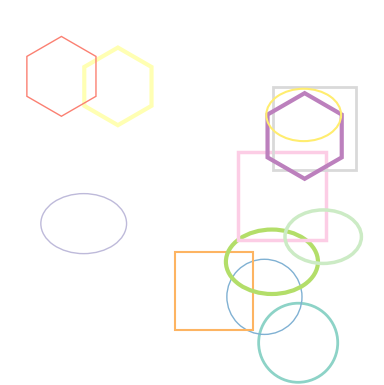[{"shape": "circle", "thickness": 2, "radius": 0.51, "center": [0.775, 0.11]}, {"shape": "hexagon", "thickness": 3, "radius": 0.5, "center": [0.306, 0.776]}, {"shape": "oval", "thickness": 1, "radius": 0.56, "center": [0.217, 0.419]}, {"shape": "hexagon", "thickness": 1, "radius": 0.52, "center": [0.16, 0.802]}, {"shape": "circle", "thickness": 1, "radius": 0.49, "center": [0.687, 0.229]}, {"shape": "square", "thickness": 1.5, "radius": 0.51, "center": [0.556, 0.243]}, {"shape": "oval", "thickness": 3, "radius": 0.6, "center": [0.706, 0.32]}, {"shape": "square", "thickness": 2.5, "radius": 0.57, "center": [0.733, 0.49]}, {"shape": "square", "thickness": 2, "radius": 0.54, "center": [0.817, 0.666]}, {"shape": "hexagon", "thickness": 3, "radius": 0.56, "center": [0.791, 0.647]}, {"shape": "oval", "thickness": 2.5, "radius": 0.5, "center": [0.839, 0.385]}, {"shape": "oval", "thickness": 1.5, "radius": 0.49, "center": [0.789, 0.701]}]